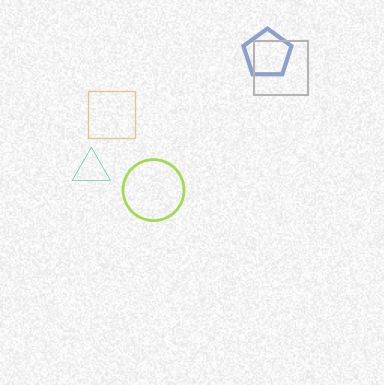[{"shape": "triangle", "thickness": 0.5, "radius": 0.29, "center": [0.237, 0.56]}, {"shape": "pentagon", "thickness": 3, "radius": 0.33, "center": [0.695, 0.86]}, {"shape": "circle", "thickness": 2, "radius": 0.4, "center": [0.399, 0.506]}, {"shape": "square", "thickness": 1, "radius": 0.31, "center": [0.289, 0.703]}, {"shape": "square", "thickness": 1.5, "radius": 0.35, "center": [0.729, 0.823]}]